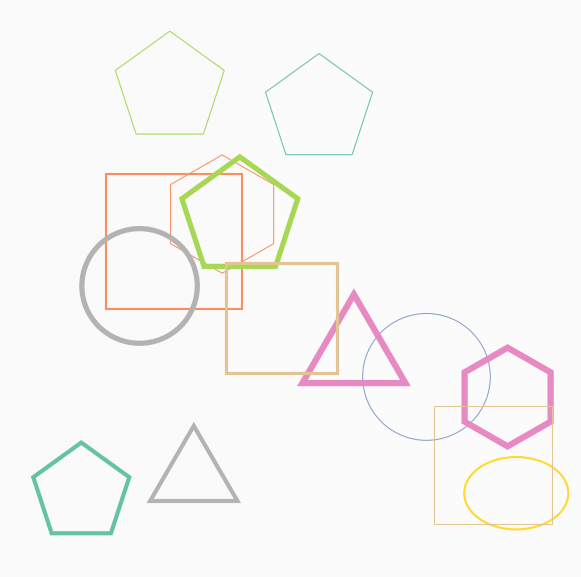[{"shape": "pentagon", "thickness": 0.5, "radius": 0.48, "center": [0.549, 0.81]}, {"shape": "pentagon", "thickness": 2, "radius": 0.43, "center": [0.14, 0.146]}, {"shape": "hexagon", "thickness": 0.5, "radius": 0.51, "center": [0.382, 0.628]}, {"shape": "square", "thickness": 1, "radius": 0.59, "center": [0.299, 0.581]}, {"shape": "circle", "thickness": 0.5, "radius": 0.55, "center": [0.734, 0.346]}, {"shape": "triangle", "thickness": 3, "radius": 0.51, "center": [0.609, 0.387]}, {"shape": "hexagon", "thickness": 3, "radius": 0.43, "center": [0.873, 0.312]}, {"shape": "pentagon", "thickness": 2.5, "radius": 0.52, "center": [0.413, 0.623]}, {"shape": "pentagon", "thickness": 0.5, "radius": 0.49, "center": [0.292, 0.847]}, {"shape": "oval", "thickness": 1, "radius": 0.45, "center": [0.888, 0.145]}, {"shape": "square", "thickness": 1.5, "radius": 0.48, "center": [0.485, 0.448]}, {"shape": "square", "thickness": 0.5, "radius": 0.51, "center": [0.848, 0.194]}, {"shape": "triangle", "thickness": 2, "radius": 0.43, "center": [0.333, 0.175]}, {"shape": "circle", "thickness": 2.5, "radius": 0.5, "center": [0.24, 0.504]}]